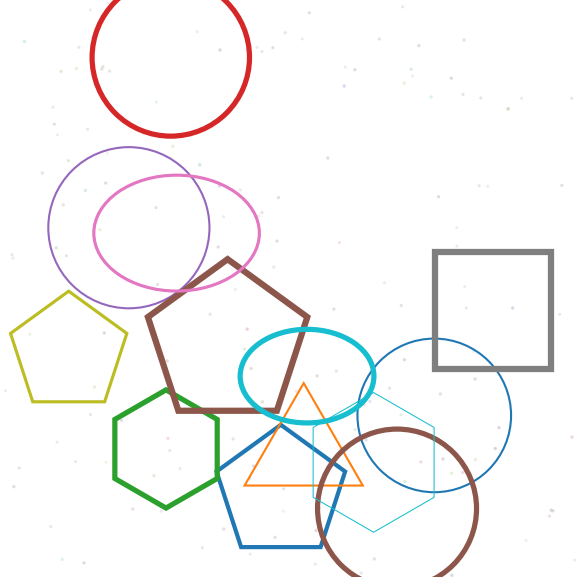[{"shape": "pentagon", "thickness": 2, "radius": 0.59, "center": [0.486, 0.146]}, {"shape": "circle", "thickness": 1, "radius": 0.67, "center": [0.752, 0.28]}, {"shape": "triangle", "thickness": 1, "radius": 0.59, "center": [0.526, 0.217]}, {"shape": "hexagon", "thickness": 2.5, "radius": 0.51, "center": [0.288, 0.222]}, {"shape": "circle", "thickness": 2.5, "radius": 0.68, "center": [0.296, 0.9]}, {"shape": "circle", "thickness": 1, "radius": 0.7, "center": [0.223, 0.605]}, {"shape": "pentagon", "thickness": 3, "radius": 0.73, "center": [0.394, 0.405]}, {"shape": "circle", "thickness": 2.5, "radius": 0.69, "center": [0.688, 0.118]}, {"shape": "oval", "thickness": 1.5, "radius": 0.72, "center": [0.306, 0.595]}, {"shape": "square", "thickness": 3, "radius": 0.5, "center": [0.853, 0.461]}, {"shape": "pentagon", "thickness": 1.5, "radius": 0.53, "center": [0.119, 0.389]}, {"shape": "oval", "thickness": 2.5, "radius": 0.58, "center": [0.532, 0.348]}, {"shape": "hexagon", "thickness": 0.5, "radius": 0.6, "center": [0.647, 0.198]}]